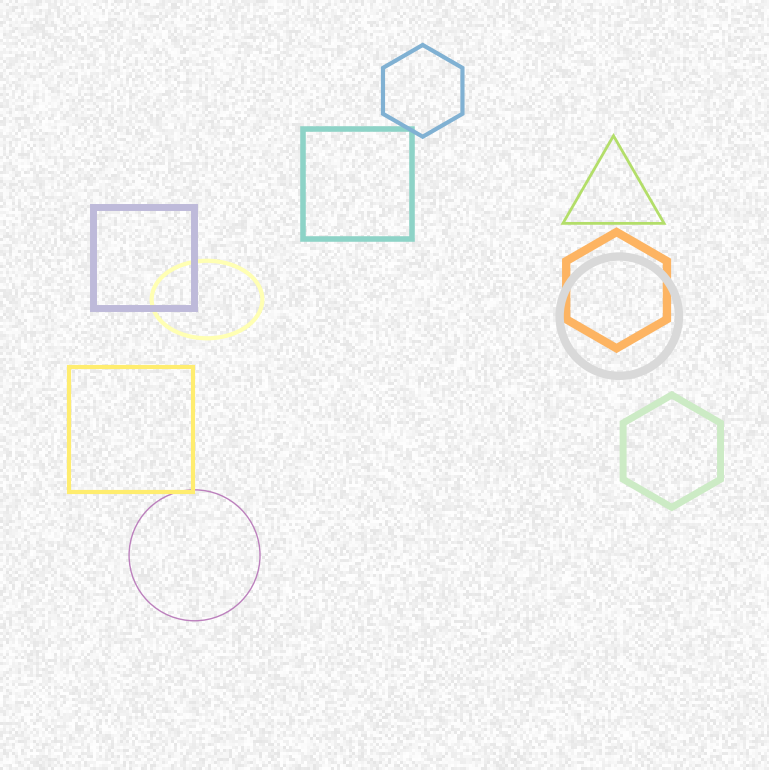[{"shape": "square", "thickness": 2, "radius": 0.35, "center": [0.464, 0.761]}, {"shape": "oval", "thickness": 1.5, "radius": 0.36, "center": [0.269, 0.611]}, {"shape": "square", "thickness": 2.5, "radius": 0.33, "center": [0.186, 0.665]}, {"shape": "hexagon", "thickness": 1.5, "radius": 0.3, "center": [0.549, 0.882]}, {"shape": "hexagon", "thickness": 3, "radius": 0.38, "center": [0.801, 0.623]}, {"shape": "triangle", "thickness": 1, "radius": 0.38, "center": [0.797, 0.748]}, {"shape": "circle", "thickness": 3, "radius": 0.39, "center": [0.804, 0.589]}, {"shape": "circle", "thickness": 0.5, "radius": 0.43, "center": [0.253, 0.279]}, {"shape": "hexagon", "thickness": 2.5, "radius": 0.37, "center": [0.872, 0.414]}, {"shape": "square", "thickness": 1.5, "radius": 0.4, "center": [0.17, 0.442]}]